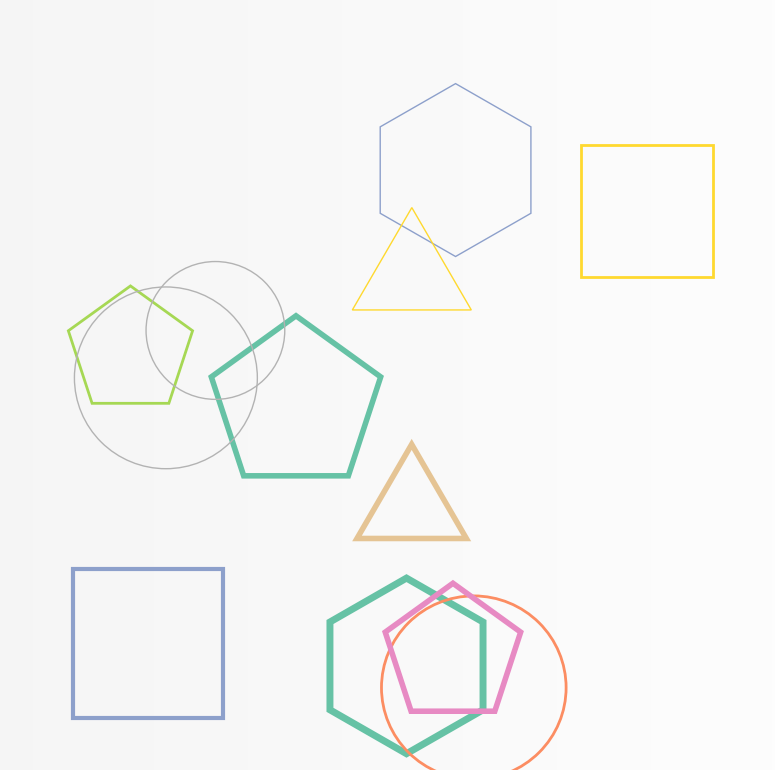[{"shape": "hexagon", "thickness": 2.5, "radius": 0.57, "center": [0.525, 0.135]}, {"shape": "pentagon", "thickness": 2, "radius": 0.57, "center": [0.382, 0.475]}, {"shape": "circle", "thickness": 1, "radius": 0.6, "center": [0.611, 0.107]}, {"shape": "hexagon", "thickness": 0.5, "radius": 0.56, "center": [0.588, 0.779]}, {"shape": "square", "thickness": 1.5, "radius": 0.48, "center": [0.191, 0.165]}, {"shape": "pentagon", "thickness": 2, "radius": 0.46, "center": [0.584, 0.151]}, {"shape": "pentagon", "thickness": 1, "radius": 0.42, "center": [0.168, 0.544]}, {"shape": "square", "thickness": 1, "radius": 0.43, "center": [0.834, 0.726]}, {"shape": "triangle", "thickness": 0.5, "radius": 0.44, "center": [0.531, 0.642]}, {"shape": "triangle", "thickness": 2, "radius": 0.41, "center": [0.531, 0.341]}, {"shape": "circle", "thickness": 0.5, "radius": 0.45, "center": [0.278, 0.571]}, {"shape": "circle", "thickness": 0.5, "radius": 0.59, "center": [0.214, 0.509]}]